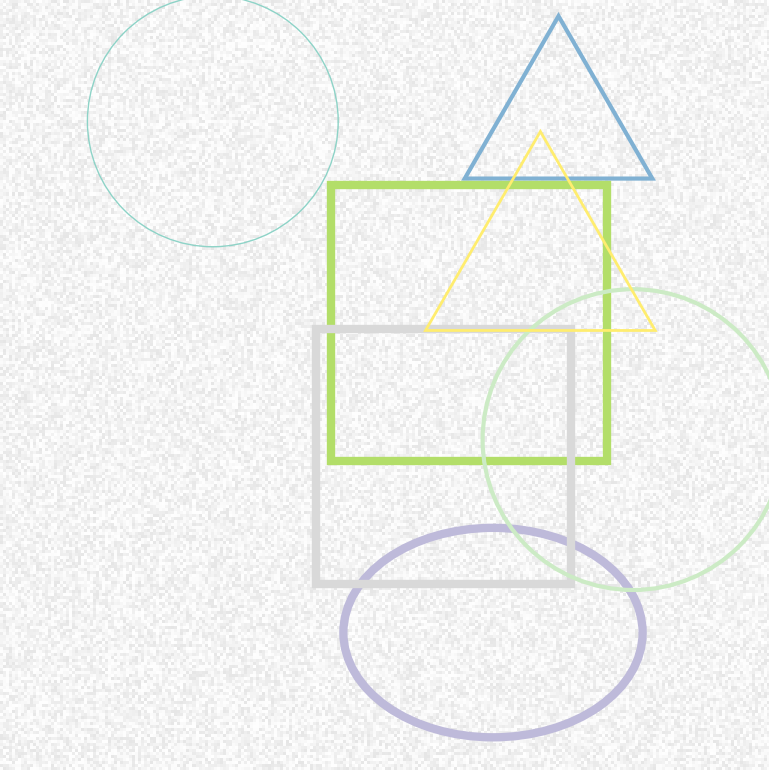[{"shape": "circle", "thickness": 0.5, "radius": 0.81, "center": [0.276, 0.842]}, {"shape": "oval", "thickness": 3, "radius": 0.97, "center": [0.64, 0.178]}, {"shape": "triangle", "thickness": 1.5, "radius": 0.7, "center": [0.725, 0.838]}, {"shape": "square", "thickness": 3, "radius": 0.9, "center": [0.61, 0.58]}, {"shape": "square", "thickness": 3, "radius": 0.83, "center": [0.575, 0.407]}, {"shape": "circle", "thickness": 1.5, "radius": 0.98, "center": [0.822, 0.429]}, {"shape": "triangle", "thickness": 1, "radius": 0.86, "center": [0.702, 0.657]}]